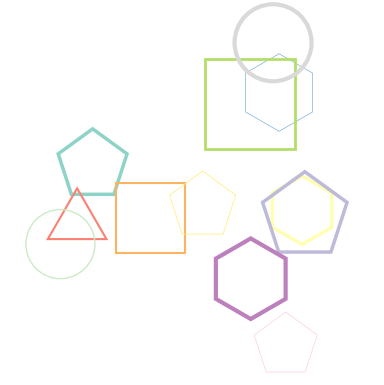[{"shape": "pentagon", "thickness": 2.5, "radius": 0.47, "center": [0.241, 0.571]}, {"shape": "hexagon", "thickness": 2.5, "radius": 0.44, "center": [0.785, 0.454]}, {"shape": "pentagon", "thickness": 2.5, "radius": 0.58, "center": [0.792, 0.439]}, {"shape": "triangle", "thickness": 1.5, "radius": 0.44, "center": [0.2, 0.423]}, {"shape": "hexagon", "thickness": 0.5, "radius": 0.5, "center": [0.725, 0.76]}, {"shape": "square", "thickness": 1.5, "radius": 0.45, "center": [0.391, 0.434]}, {"shape": "square", "thickness": 2, "radius": 0.59, "center": [0.649, 0.73]}, {"shape": "pentagon", "thickness": 0.5, "radius": 0.43, "center": [0.742, 0.103]}, {"shape": "circle", "thickness": 3, "radius": 0.5, "center": [0.709, 0.889]}, {"shape": "hexagon", "thickness": 3, "radius": 0.52, "center": [0.651, 0.276]}, {"shape": "circle", "thickness": 1, "radius": 0.45, "center": [0.157, 0.366]}, {"shape": "pentagon", "thickness": 0.5, "radius": 0.45, "center": [0.526, 0.465]}]